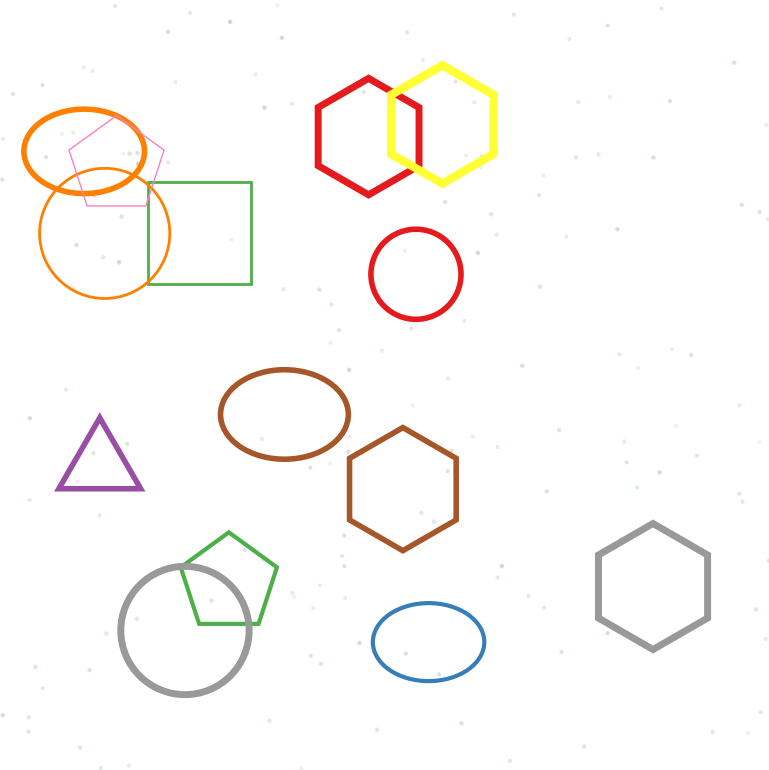[{"shape": "hexagon", "thickness": 2.5, "radius": 0.38, "center": [0.479, 0.823]}, {"shape": "circle", "thickness": 2, "radius": 0.29, "center": [0.54, 0.644]}, {"shape": "oval", "thickness": 1.5, "radius": 0.36, "center": [0.557, 0.166]}, {"shape": "pentagon", "thickness": 1.5, "radius": 0.33, "center": [0.297, 0.243]}, {"shape": "square", "thickness": 1, "radius": 0.33, "center": [0.259, 0.697]}, {"shape": "triangle", "thickness": 2, "radius": 0.31, "center": [0.13, 0.396]}, {"shape": "circle", "thickness": 1, "radius": 0.42, "center": [0.136, 0.697]}, {"shape": "oval", "thickness": 2, "radius": 0.39, "center": [0.109, 0.803]}, {"shape": "hexagon", "thickness": 3, "radius": 0.38, "center": [0.574, 0.838]}, {"shape": "hexagon", "thickness": 2, "radius": 0.4, "center": [0.523, 0.365]}, {"shape": "oval", "thickness": 2, "radius": 0.42, "center": [0.369, 0.462]}, {"shape": "pentagon", "thickness": 0.5, "radius": 0.32, "center": [0.151, 0.785]}, {"shape": "circle", "thickness": 2.5, "radius": 0.42, "center": [0.24, 0.181]}, {"shape": "hexagon", "thickness": 2.5, "radius": 0.41, "center": [0.848, 0.238]}]